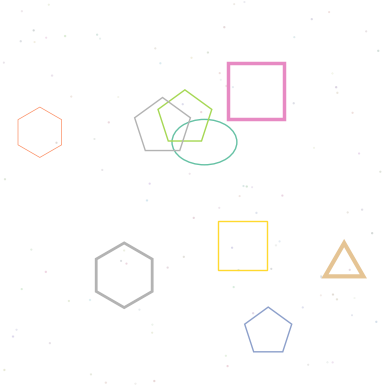[{"shape": "oval", "thickness": 1, "radius": 0.42, "center": [0.531, 0.631]}, {"shape": "hexagon", "thickness": 0.5, "radius": 0.33, "center": [0.103, 0.656]}, {"shape": "pentagon", "thickness": 1, "radius": 0.32, "center": [0.697, 0.138]}, {"shape": "square", "thickness": 2.5, "radius": 0.36, "center": [0.666, 0.763]}, {"shape": "pentagon", "thickness": 1, "radius": 0.37, "center": [0.48, 0.693]}, {"shape": "square", "thickness": 1, "radius": 0.32, "center": [0.629, 0.362]}, {"shape": "triangle", "thickness": 3, "radius": 0.29, "center": [0.894, 0.311]}, {"shape": "hexagon", "thickness": 2, "radius": 0.42, "center": [0.323, 0.285]}, {"shape": "pentagon", "thickness": 1, "radius": 0.38, "center": [0.422, 0.671]}]